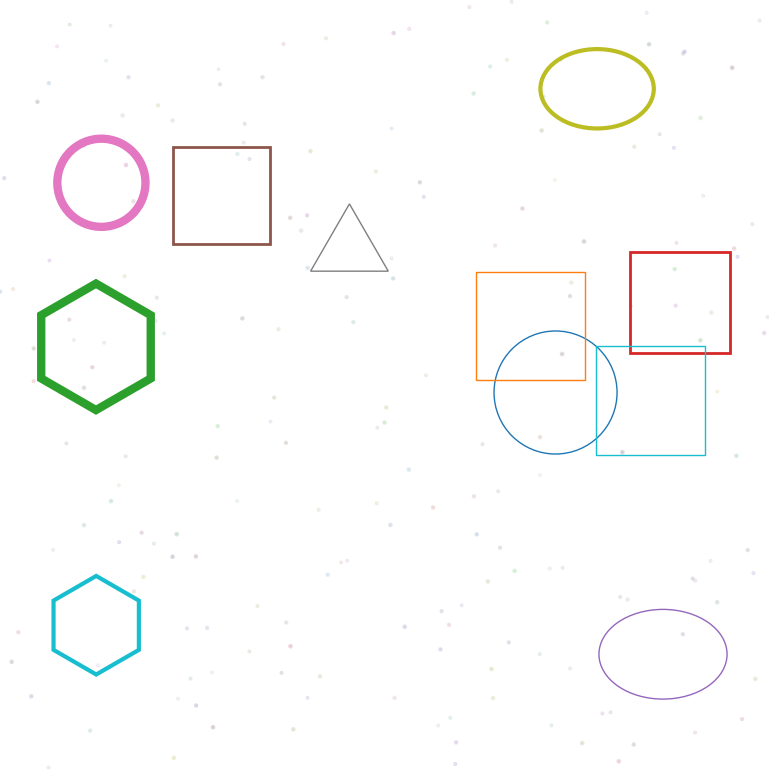[{"shape": "circle", "thickness": 0.5, "radius": 0.4, "center": [0.721, 0.49]}, {"shape": "square", "thickness": 0.5, "radius": 0.35, "center": [0.689, 0.577]}, {"shape": "hexagon", "thickness": 3, "radius": 0.41, "center": [0.125, 0.55]}, {"shape": "square", "thickness": 1, "radius": 0.33, "center": [0.883, 0.607]}, {"shape": "oval", "thickness": 0.5, "radius": 0.42, "center": [0.861, 0.15]}, {"shape": "square", "thickness": 1, "radius": 0.31, "center": [0.288, 0.746]}, {"shape": "circle", "thickness": 3, "radius": 0.29, "center": [0.132, 0.763]}, {"shape": "triangle", "thickness": 0.5, "radius": 0.29, "center": [0.454, 0.677]}, {"shape": "oval", "thickness": 1.5, "radius": 0.37, "center": [0.775, 0.885]}, {"shape": "hexagon", "thickness": 1.5, "radius": 0.32, "center": [0.125, 0.188]}, {"shape": "square", "thickness": 0.5, "radius": 0.35, "center": [0.845, 0.48]}]